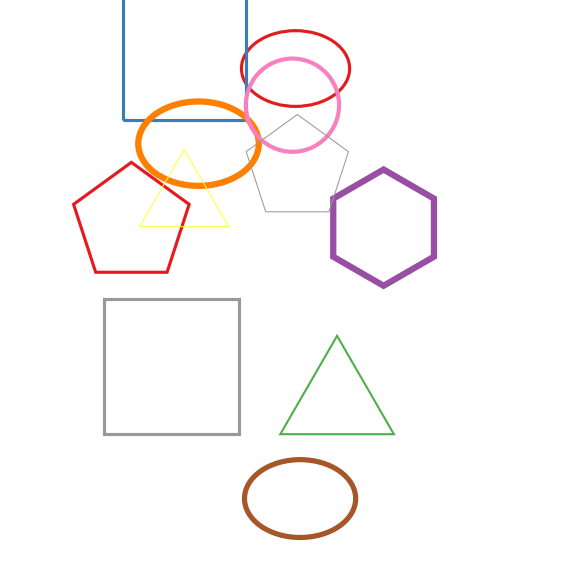[{"shape": "pentagon", "thickness": 1.5, "radius": 0.53, "center": [0.227, 0.613]}, {"shape": "oval", "thickness": 1.5, "radius": 0.47, "center": [0.512, 0.88]}, {"shape": "square", "thickness": 1.5, "radius": 0.53, "center": [0.319, 0.898]}, {"shape": "triangle", "thickness": 1, "radius": 0.57, "center": [0.584, 0.304]}, {"shape": "hexagon", "thickness": 3, "radius": 0.5, "center": [0.664, 0.605]}, {"shape": "oval", "thickness": 3, "radius": 0.52, "center": [0.344, 0.75]}, {"shape": "triangle", "thickness": 0.5, "radius": 0.45, "center": [0.319, 0.651]}, {"shape": "oval", "thickness": 2.5, "radius": 0.48, "center": [0.52, 0.136]}, {"shape": "circle", "thickness": 2, "radius": 0.4, "center": [0.506, 0.817]}, {"shape": "square", "thickness": 1.5, "radius": 0.58, "center": [0.297, 0.364]}, {"shape": "pentagon", "thickness": 0.5, "radius": 0.47, "center": [0.515, 0.708]}]